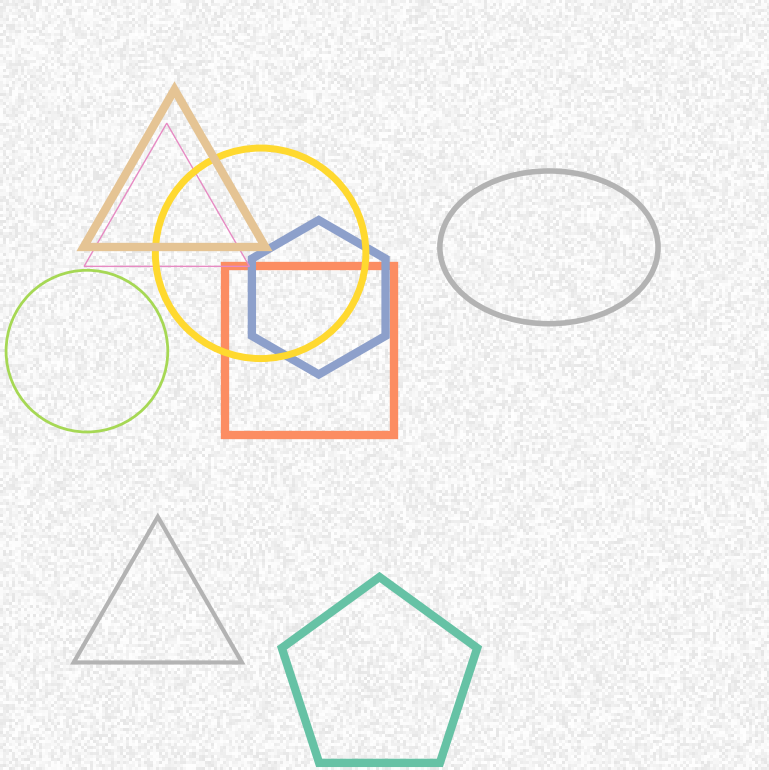[{"shape": "pentagon", "thickness": 3, "radius": 0.67, "center": [0.493, 0.117]}, {"shape": "square", "thickness": 3, "radius": 0.55, "center": [0.402, 0.545]}, {"shape": "hexagon", "thickness": 3, "radius": 0.5, "center": [0.414, 0.614]}, {"shape": "triangle", "thickness": 0.5, "radius": 0.62, "center": [0.217, 0.716]}, {"shape": "circle", "thickness": 1, "radius": 0.53, "center": [0.113, 0.544]}, {"shape": "circle", "thickness": 2.5, "radius": 0.68, "center": [0.338, 0.671]}, {"shape": "triangle", "thickness": 3, "radius": 0.68, "center": [0.227, 0.747]}, {"shape": "triangle", "thickness": 1.5, "radius": 0.63, "center": [0.205, 0.203]}, {"shape": "oval", "thickness": 2, "radius": 0.71, "center": [0.713, 0.679]}]